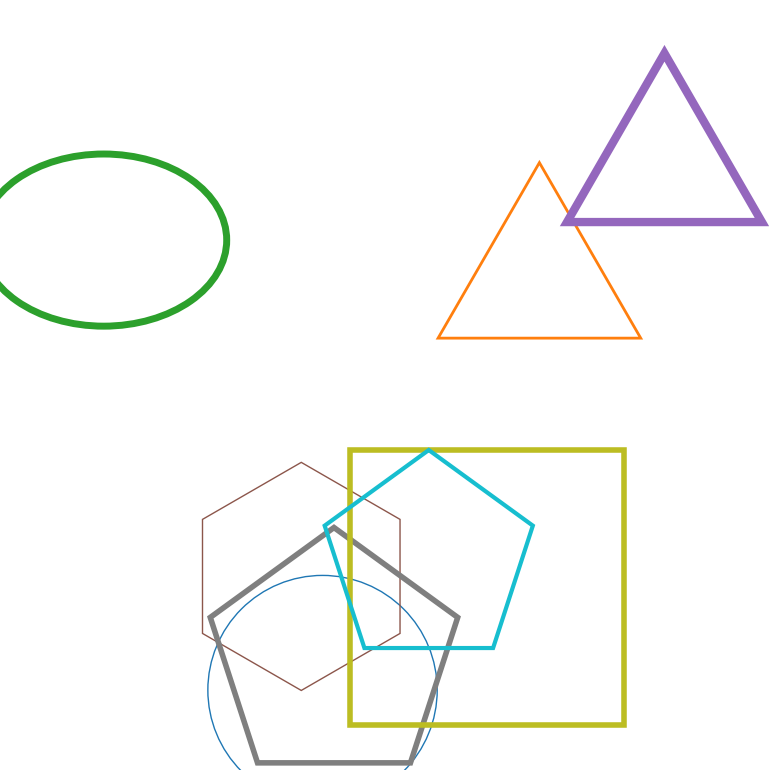[{"shape": "circle", "thickness": 0.5, "radius": 0.74, "center": [0.419, 0.104]}, {"shape": "triangle", "thickness": 1, "radius": 0.76, "center": [0.701, 0.637]}, {"shape": "oval", "thickness": 2.5, "radius": 0.8, "center": [0.135, 0.688]}, {"shape": "triangle", "thickness": 3, "radius": 0.73, "center": [0.863, 0.785]}, {"shape": "hexagon", "thickness": 0.5, "radius": 0.74, "center": [0.391, 0.251]}, {"shape": "pentagon", "thickness": 2, "radius": 0.84, "center": [0.434, 0.146]}, {"shape": "square", "thickness": 2, "radius": 0.89, "center": [0.633, 0.237]}, {"shape": "pentagon", "thickness": 1.5, "radius": 0.71, "center": [0.557, 0.273]}]